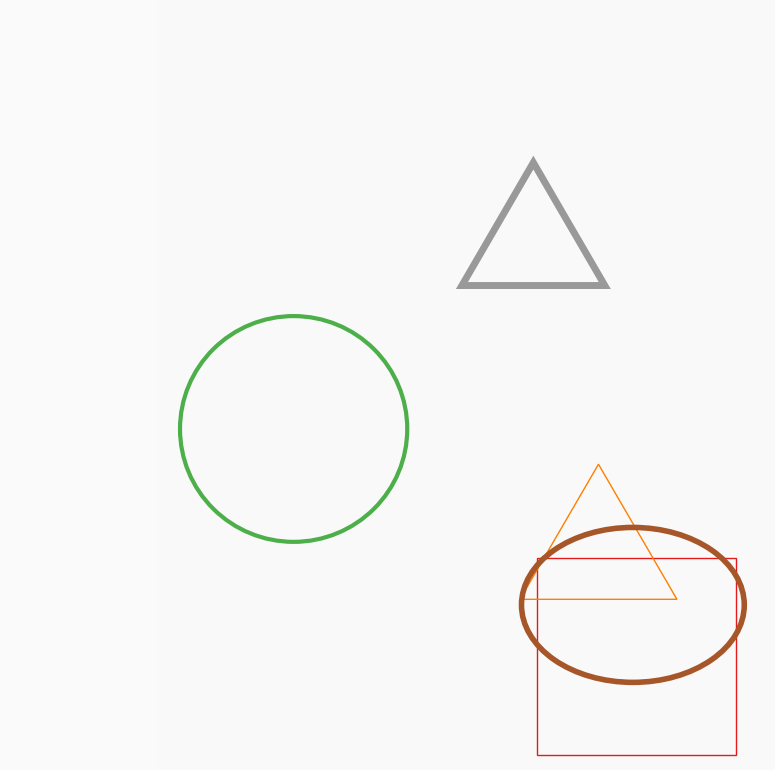[{"shape": "square", "thickness": 0.5, "radius": 0.64, "center": [0.821, 0.147]}, {"shape": "circle", "thickness": 1.5, "radius": 0.73, "center": [0.379, 0.443]}, {"shape": "triangle", "thickness": 0.5, "radius": 0.58, "center": [0.772, 0.28]}, {"shape": "oval", "thickness": 2, "radius": 0.72, "center": [0.817, 0.214]}, {"shape": "triangle", "thickness": 2.5, "radius": 0.53, "center": [0.688, 0.682]}]